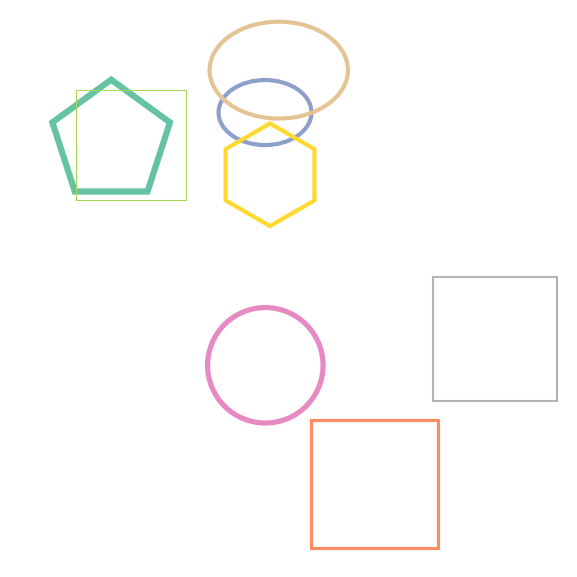[{"shape": "pentagon", "thickness": 3, "radius": 0.54, "center": [0.193, 0.754]}, {"shape": "square", "thickness": 1.5, "radius": 0.55, "center": [0.648, 0.161]}, {"shape": "oval", "thickness": 2, "radius": 0.4, "center": [0.459, 0.804]}, {"shape": "circle", "thickness": 2.5, "radius": 0.5, "center": [0.459, 0.367]}, {"shape": "square", "thickness": 0.5, "radius": 0.48, "center": [0.227, 0.749]}, {"shape": "hexagon", "thickness": 2, "radius": 0.44, "center": [0.468, 0.696]}, {"shape": "oval", "thickness": 2, "radius": 0.6, "center": [0.483, 0.878]}, {"shape": "square", "thickness": 1, "radius": 0.54, "center": [0.857, 0.413]}]